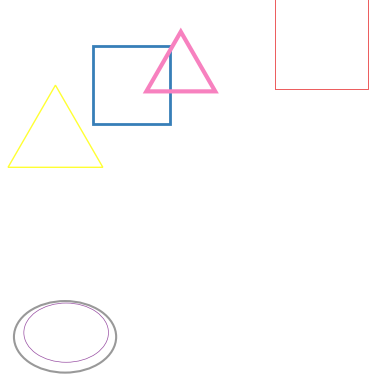[{"shape": "square", "thickness": 0.5, "radius": 0.6, "center": [0.835, 0.891]}, {"shape": "square", "thickness": 2, "radius": 0.51, "center": [0.342, 0.78]}, {"shape": "oval", "thickness": 0.5, "radius": 0.55, "center": [0.172, 0.136]}, {"shape": "triangle", "thickness": 1, "radius": 0.71, "center": [0.144, 0.637]}, {"shape": "triangle", "thickness": 3, "radius": 0.52, "center": [0.47, 0.814]}, {"shape": "oval", "thickness": 1.5, "radius": 0.66, "center": [0.169, 0.125]}]